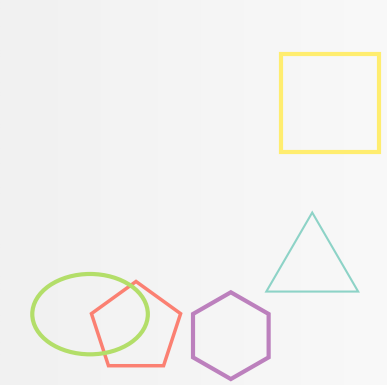[{"shape": "triangle", "thickness": 1.5, "radius": 0.68, "center": [0.806, 0.311]}, {"shape": "pentagon", "thickness": 2.5, "radius": 0.6, "center": [0.351, 0.148]}, {"shape": "oval", "thickness": 3, "radius": 0.75, "center": [0.232, 0.184]}, {"shape": "hexagon", "thickness": 3, "radius": 0.56, "center": [0.596, 0.128]}, {"shape": "square", "thickness": 3, "radius": 0.63, "center": [0.851, 0.732]}]